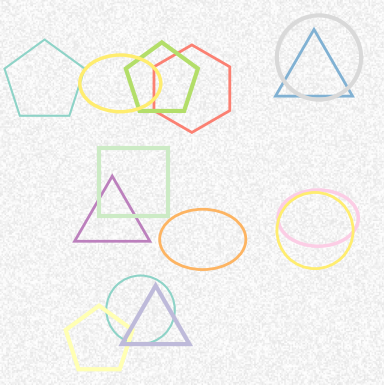[{"shape": "pentagon", "thickness": 1.5, "radius": 0.55, "center": [0.116, 0.788]}, {"shape": "circle", "thickness": 1.5, "radius": 0.44, "center": [0.365, 0.195]}, {"shape": "pentagon", "thickness": 3, "radius": 0.46, "center": [0.257, 0.115]}, {"shape": "triangle", "thickness": 3, "radius": 0.51, "center": [0.404, 0.157]}, {"shape": "hexagon", "thickness": 2, "radius": 0.57, "center": [0.498, 0.77]}, {"shape": "triangle", "thickness": 2, "radius": 0.58, "center": [0.816, 0.808]}, {"shape": "oval", "thickness": 2, "radius": 0.56, "center": [0.527, 0.378]}, {"shape": "pentagon", "thickness": 3, "radius": 0.49, "center": [0.42, 0.791]}, {"shape": "oval", "thickness": 2.5, "radius": 0.52, "center": [0.826, 0.433]}, {"shape": "circle", "thickness": 3, "radius": 0.55, "center": [0.828, 0.851]}, {"shape": "triangle", "thickness": 2, "radius": 0.56, "center": [0.292, 0.43]}, {"shape": "square", "thickness": 3, "radius": 0.45, "center": [0.347, 0.527]}, {"shape": "oval", "thickness": 2.5, "radius": 0.53, "center": [0.312, 0.783]}, {"shape": "circle", "thickness": 2, "radius": 0.49, "center": [0.818, 0.401]}]